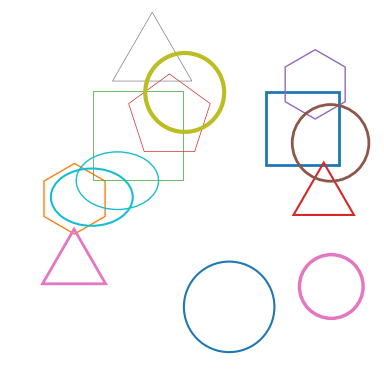[{"shape": "square", "thickness": 2, "radius": 0.47, "center": [0.787, 0.666]}, {"shape": "circle", "thickness": 1.5, "radius": 0.59, "center": [0.595, 0.203]}, {"shape": "hexagon", "thickness": 1, "radius": 0.46, "center": [0.194, 0.484]}, {"shape": "square", "thickness": 0.5, "radius": 0.58, "center": [0.358, 0.648]}, {"shape": "triangle", "thickness": 1.5, "radius": 0.45, "center": [0.841, 0.487]}, {"shape": "pentagon", "thickness": 0.5, "radius": 0.56, "center": [0.44, 0.696]}, {"shape": "hexagon", "thickness": 1, "radius": 0.45, "center": [0.819, 0.781]}, {"shape": "circle", "thickness": 2, "radius": 0.5, "center": [0.859, 0.629]}, {"shape": "triangle", "thickness": 2, "radius": 0.47, "center": [0.192, 0.31]}, {"shape": "circle", "thickness": 2.5, "radius": 0.41, "center": [0.86, 0.256]}, {"shape": "triangle", "thickness": 0.5, "radius": 0.6, "center": [0.395, 0.849]}, {"shape": "circle", "thickness": 3, "radius": 0.51, "center": [0.48, 0.76]}, {"shape": "oval", "thickness": 1, "radius": 0.53, "center": [0.305, 0.531]}, {"shape": "oval", "thickness": 1.5, "radius": 0.53, "center": [0.238, 0.488]}]